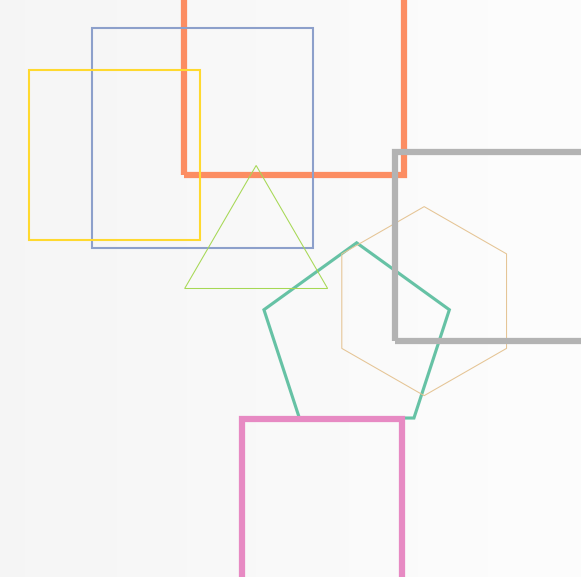[{"shape": "pentagon", "thickness": 1.5, "radius": 0.84, "center": [0.614, 0.411]}, {"shape": "square", "thickness": 3, "radius": 0.95, "center": [0.505, 0.886]}, {"shape": "square", "thickness": 1, "radius": 0.95, "center": [0.348, 0.76]}, {"shape": "square", "thickness": 3, "radius": 0.69, "center": [0.554, 0.136]}, {"shape": "triangle", "thickness": 0.5, "radius": 0.71, "center": [0.441, 0.571]}, {"shape": "square", "thickness": 1, "radius": 0.74, "center": [0.197, 0.731]}, {"shape": "hexagon", "thickness": 0.5, "radius": 0.82, "center": [0.73, 0.478]}, {"shape": "square", "thickness": 3, "radius": 0.82, "center": [0.844, 0.573]}]